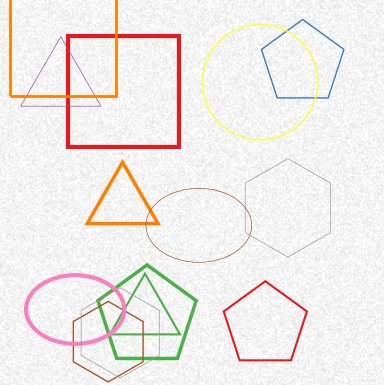[{"shape": "square", "thickness": 3, "radius": 0.72, "center": [0.321, 0.762]}, {"shape": "pentagon", "thickness": 1.5, "radius": 0.57, "center": [0.689, 0.156]}, {"shape": "pentagon", "thickness": 1, "radius": 0.56, "center": [0.786, 0.837]}, {"shape": "triangle", "thickness": 1.5, "radius": 0.53, "center": [0.377, 0.184]}, {"shape": "pentagon", "thickness": 2.5, "radius": 0.67, "center": [0.382, 0.178]}, {"shape": "triangle", "thickness": 0.5, "radius": 0.6, "center": [0.158, 0.784]}, {"shape": "square", "thickness": 2, "radius": 0.68, "center": [0.164, 0.886]}, {"shape": "triangle", "thickness": 2.5, "radius": 0.53, "center": [0.318, 0.472]}, {"shape": "circle", "thickness": 1, "radius": 0.75, "center": [0.676, 0.786]}, {"shape": "hexagon", "thickness": 1, "radius": 0.52, "center": [0.281, 0.113]}, {"shape": "oval", "thickness": 0.5, "radius": 0.69, "center": [0.516, 0.415]}, {"shape": "oval", "thickness": 3, "radius": 0.64, "center": [0.195, 0.196]}, {"shape": "hexagon", "thickness": 0.5, "radius": 0.59, "center": [0.312, 0.136]}, {"shape": "hexagon", "thickness": 0.5, "radius": 0.64, "center": [0.748, 0.46]}]